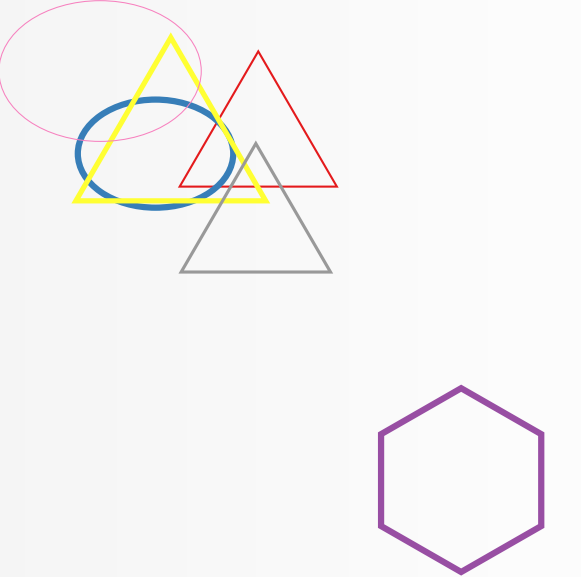[{"shape": "triangle", "thickness": 1, "radius": 0.78, "center": [0.444, 0.754]}, {"shape": "oval", "thickness": 3, "radius": 0.67, "center": [0.268, 0.733]}, {"shape": "hexagon", "thickness": 3, "radius": 0.8, "center": [0.793, 0.168]}, {"shape": "triangle", "thickness": 2.5, "radius": 0.94, "center": [0.294, 0.746]}, {"shape": "oval", "thickness": 0.5, "radius": 0.87, "center": [0.172, 0.876]}, {"shape": "triangle", "thickness": 1.5, "radius": 0.74, "center": [0.44, 0.602]}]